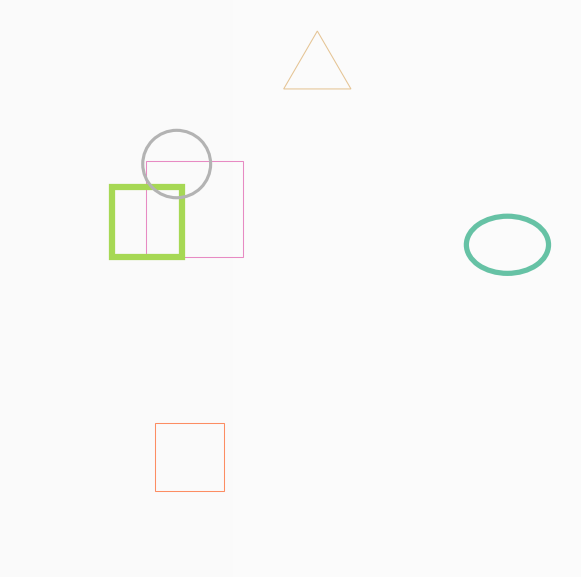[{"shape": "oval", "thickness": 2.5, "radius": 0.35, "center": [0.873, 0.575]}, {"shape": "square", "thickness": 0.5, "radius": 0.3, "center": [0.327, 0.208]}, {"shape": "square", "thickness": 0.5, "radius": 0.42, "center": [0.335, 0.637]}, {"shape": "square", "thickness": 3, "radius": 0.3, "center": [0.253, 0.615]}, {"shape": "triangle", "thickness": 0.5, "radius": 0.33, "center": [0.546, 0.879]}, {"shape": "circle", "thickness": 1.5, "radius": 0.29, "center": [0.304, 0.715]}]